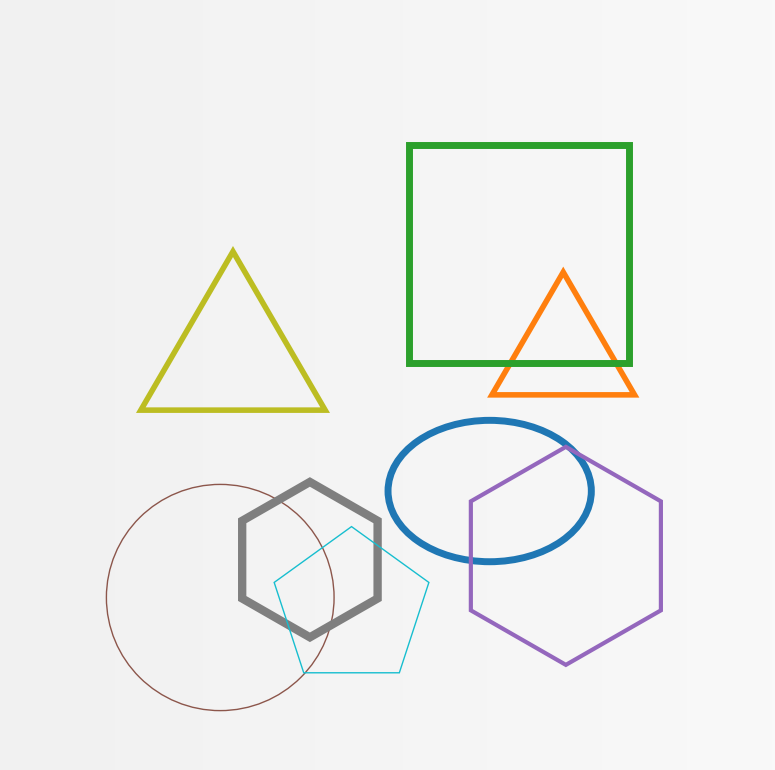[{"shape": "oval", "thickness": 2.5, "radius": 0.66, "center": [0.632, 0.362]}, {"shape": "triangle", "thickness": 2, "radius": 0.53, "center": [0.727, 0.54]}, {"shape": "square", "thickness": 2.5, "radius": 0.71, "center": [0.67, 0.67]}, {"shape": "hexagon", "thickness": 1.5, "radius": 0.71, "center": [0.73, 0.278]}, {"shape": "circle", "thickness": 0.5, "radius": 0.73, "center": [0.284, 0.224]}, {"shape": "hexagon", "thickness": 3, "radius": 0.5, "center": [0.4, 0.273]}, {"shape": "triangle", "thickness": 2, "radius": 0.69, "center": [0.301, 0.536]}, {"shape": "pentagon", "thickness": 0.5, "radius": 0.52, "center": [0.454, 0.211]}]